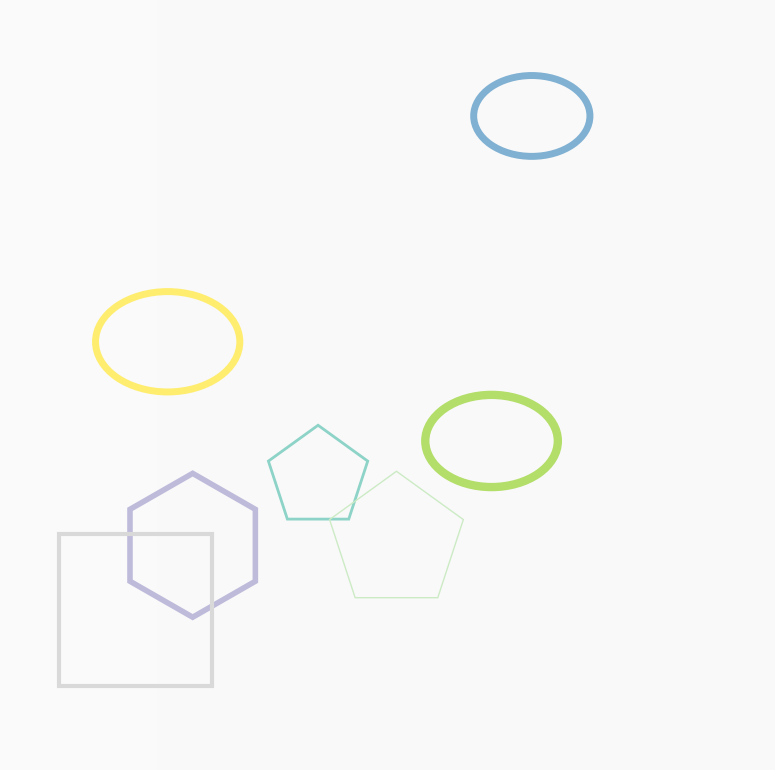[{"shape": "pentagon", "thickness": 1, "radius": 0.34, "center": [0.41, 0.38]}, {"shape": "hexagon", "thickness": 2, "radius": 0.47, "center": [0.249, 0.292]}, {"shape": "oval", "thickness": 2.5, "radius": 0.37, "center": [0.686, 0.849]}, {"shape": "oval", "thickness": 3, "radius": 0.43, "center": [0.634, 0.427]}, {"shape": "square", "thickness": 1.5, "radius": 0.49, "center": [0.175, 0.208]}, {"shape": "pentagon", "thickness": 0.5, "radius": 0.45, "center": [0.512, 0.297]}, {"shape": "oval", "thickness": 2.5, "radius": 0.47, "center": [0.216, 0.556]}]